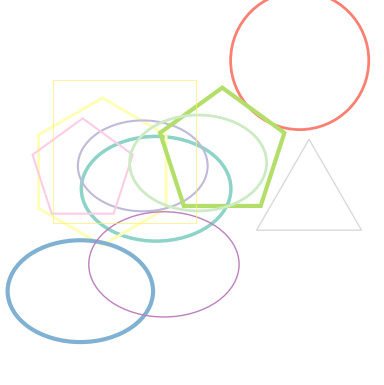[{"shape": "oval", "thickness": 2.5, "radius": 0.97, "center": [0.406, 0.51]}, {"shape": "hexagon", "thickness": 2, "radius": 0.96, "center": [0.266, 0.554]}, {"shape": "oval", "thickness": 1.5, "radius": 0.84, "center": [0.371, 0.569]}, {"shape": "circle", "thickness": 2, "radius": 0.9, "center": [0.778, 0.843]}, {"shape": "oval", "thickness": 3, "radius": 0.94, "center": [0.209, 0.244]}, {"shape": "pentagon", "thickness": 3, "radius": 0.85, "center": [0.577, 0.602]}, {"shape": "pentagon", "thickness": 1.5, "radius": 0.68, "center": [0.215, 0.556]}, {"shape": "triangle", "thickness": 1, "radius": 0.79, "center": [0.803, 0.481]}, {"shape": "oval", "thickness": 1, "radius": 0.98, "center": [0.426, 0.313]}, {"shape": "oval", "thickness": 2, "radius": 0.89, "center": [0.515, 0.577]}, {"shape": "square", "thickness": 0.5, "radius": 0.93, "center": [0.323, 0.606]}]